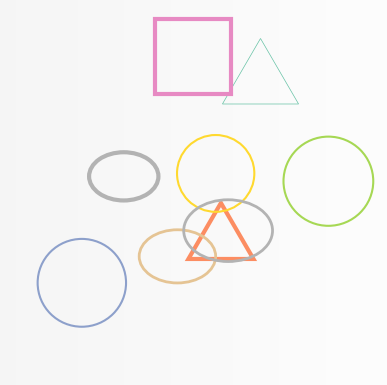[{"shape": "triangle", "thickness": 0.5, "radius": 0.57, "center": [0.672, 0.787]}, {"shape": "triangle", "thickness": 3, "radius": 0.48, "center": [0.57, 0.376]}, {"shape": "circle", "thickness": 1.5, "radius": 0.57, "center": [0.211, 0.265]}, {"shape": "square", "thickness": 3, "radius": 0.49, "center": [0.498, 0.853]}, {"shape": "circle", "thickness": 1.5, "radius": 0.58, "center": [0.847, 0.529]}, {"shape": "circle", "thickness": 1.5, "radius": 0.5, "center": [0.557, 0.55]}, {"shape": "oval", "thickness": 2, "radius": 0.49, "center": [0.458, 0.334]}, {"shape": "oval", "thickness": 2, "radius": 0.57, "center": [0.589, 0.401]}, {"shape": "oval", "thickness": 3, "radius": 0.45, "center": [0.319, 0.542]}]